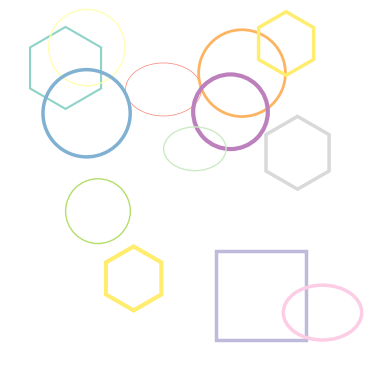[{"shape": "hexagon", "thickness": 1.5, "radius": 0.53, "center": [0.17, 0.824]}, {"shape": "circle", "thickness": 1, "radius": 0.5, "center": [0.225, 0.876]}, {"shape": "square", "thickness": 2.5, "radius": 0.58, "center": [0.678, 0.232]}, {"shape": "oval", "thickness": 0.5, "radius": 0.49, "center": [0.425, 0.768]}, {"shape": "circle", "thickness": 2.5, "radius": 0.57, "center": [0.225, 0.706]}, {"shape": "circle", "thickness": 2, "radius": 0.56, "center": [0.629, 0.81]}, {"shape": "circle", "thickness": 1, "radius": 0.42, "center": [0.254, 0.452]}, {"shape": "oval", "thickness": 2.5, "radius": 0.51, "center": [0.838, 0.188]}, {"shape": "hexagon", "thickness": 2.5, "radius": 0.47, "center": [0.773, 0.603]}, {"shape": "circle", "thickness": 3, "radius": 0.48, "center": [0.599, 0.71]}, {"shape": "oval", "thickness": 1, "radius": 0.41, "center": [0.506, 0.613]}, {"shape": "hexagon", "thickness": 3, "radius": 0.42, "center": [0.347, 0.277]}, {"shape": "hexagon", "thickness": 2.5, "radius": 0.41, "center": [0.743, 0.887]}]